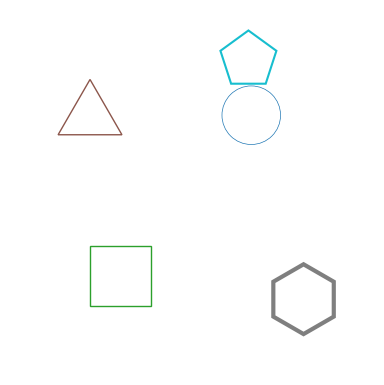[{"shape": "circle", "thickness": 0.5, "radius": 0.38, "center": [0.653, 0.701]}, {"shape": "square", "thickness": 1, "radius": 0.4, "center": [0.313, 0.283]}, {"shape": "triangle", "thickness": 1, "radius": 0.48, "center": [0.234, 0.698]}, {"shape": "hexagon", "thickness": 3, "radius": 0.45, "center": [0.788, 0.223]}, {"shape": "pentagon", "thickness": 1.5, "radius": 0.38, "center": [0.645, 0.844]}]